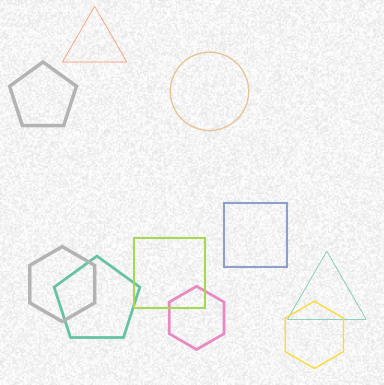[{"shape": "triangle", "thickness": 0.5, "radius": 0.59, "center": [0.849, 0.23]}, {"shape": "pentagon", "thickness": 2, "radius": 0.59, "center": [0.252, 0.218]}, {"shape": "triangle", "thickness": 0.5, "radius": 0.48, "center": [0.246, 0.887]}, {"shape": "square", "thickness": 1.5, "radius": 0.41, "center": [0.664, 0.389]}, {"shape": "hexagon", "thickness": 2, "radius": 0.41, "center": [0.511, 0.174]}, {"shape": "square", "thickness": 1.5, "radius": 0.46, "center": [0.44, 0.291]}, {"shape": "hexagon", "thickness": 1, "radius": 0.44, "center": [0.816, 0.13]}, {"shape": "circle", "thickness": 1, "radius": 0.51, "center": [0.544, 0.763]}, {"shape": "pentagon", "thickness": 2.5, "radius": 0.46, "center": [0.112, 0.748]}, {"shape": "hexagon", "thickness": 2.5, "radius": 0.49, "center": [0.162, 0.262]}]